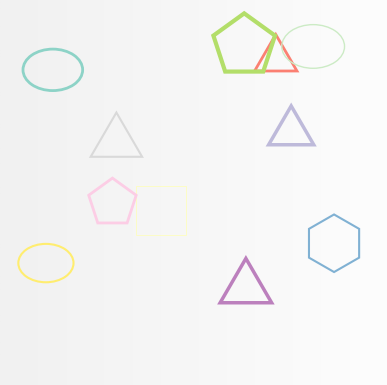[{"shape": "oval", "thickness": 2, "radius": 0.38, "center": [0.136, 0.819]}, {"shape": "square", "thickness": 0.5, "radius": 0.32, "center": [0.415, 0.453]}, {"shape": "triangle", "thickness": 2.5, "radius": 0.34, "center": [0.751, 0.658]}, {"shape": "triangle", "thickness": 2, "radius": 0.32, "center": [0.712, 0.847]}, {"shape": "hexagon", "thickness": 1.5, "radius": 0.37, "center": [0.862, 0.368]}, {"shape": "pentagon", "thickness": 3, "radius": 0.42, "center": [0.63, 0.882]}, {"shape": "pentagon", "thickness": 2, "radius": 0.32, "center": [0.29, 0.473]}, {"shape": "triangle", "thickness": 1.5, "radius": 0.38, "center": [0.3, 0.631]}, {"shape": "triangle", "thickness": 2.5, "radius": 0.38, "center": [0.635, 0.252]}, {"shape": "oval", "thickness": 1, "radius": 0.4, "center": [0.808, 0.879]}, {"shape": "oval", "thickness": 1.5, "radius": 0.36, "center": [0.118, 0.317]}]